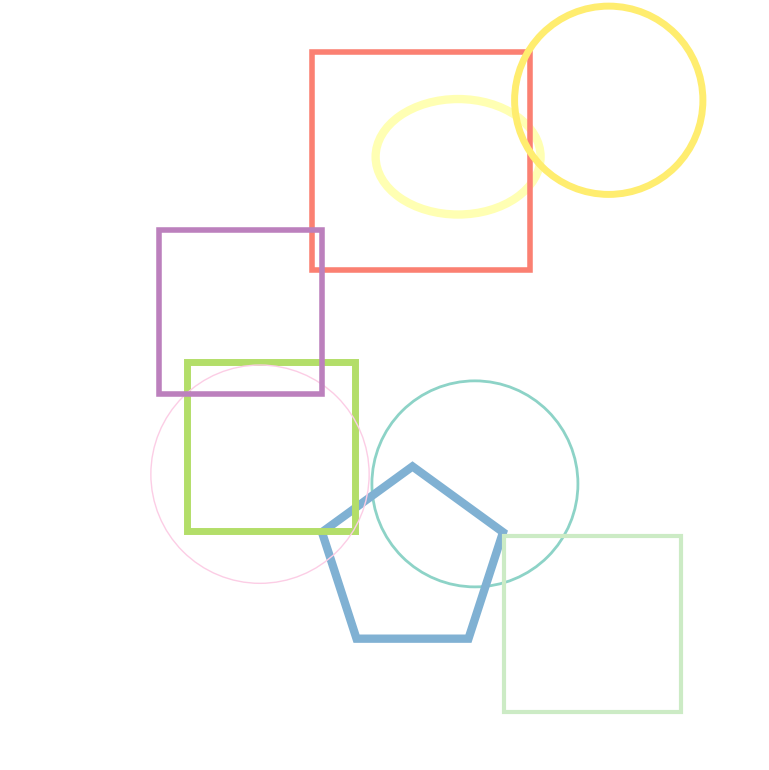[{"shape": "circle", "thickness": 1, "radius": 0.67, "center": [0.617, 0.372]}, {"shape": "oval", "thickness": 3, "radius": 0.54, "center": [0.595, 0.796]}, {"shape": "square", "thickness": 2, "radius": 0.71, "center": [0.547, 0.791]}, {"shape": "pentagon", "thickness": 3, "radius": 0.62, "center": [0.536, 0.271]}, {"shape": "square", "thickness": 2.5, "radius": 0.55, "center": [0.352, 0.42]}, {"shape": "circle", "thickness": 0.5, "radius": 0.71, "center": [0.338, 0.384]}, {"shape": "square", "thickness": 2, "radius": 0.53, "center": [0.312, 0.594]}, {"shape": "square", "thickness": 1.5, "radius": 0.57, "center": [0.769, 0.19]}, {"shape": "circle", "thickness": 2.5, "radius": 0.61, "center": [0.791, 0.87]}]